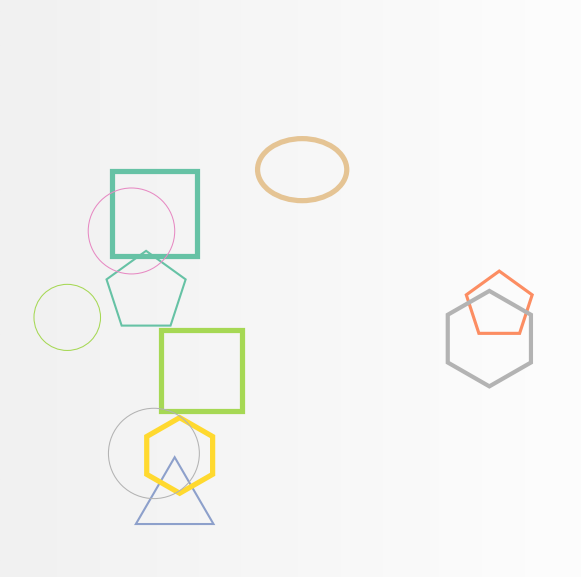[{"shape": "square", "thickness": 2.5, "radius": 0.37, "center": [0.266, 0.63]}, {"shape": "pentagon", "thickness": 1, "radius": 0.36, "center": [0.251, 0.493]}, {"shape": "pentagon", "thickness": 1.5, "radius": 0.3, "center": [0.859, 0.47]}, {"shape": "triangle", "thickness": 1, "radius": 0.39, "center": [0.301, 0.13]}, {"shape": "circle", "thickness": 0.5, "radius": 0.37, "center": [0.226, 0.599]}, {"shape": "square", "thickness": 2.5, "radius": 0.35, "center": [0.347, 0.358]}, {"shape": "circle", "thickness": 0.5, "radius": 0.29, "center": [0.116, 0.45]}, {"shape": "hexagon", "thickness": 2.5, "radius": 0.33, "center": [0.309, 0.211]}, {"shape": "oval", "thickness": 2.5, "radius": 0.38, "center": [0.52, 0.705]}, {"shape": "hexagon", "thickness": 2, "radius": 0.41, "center": [0.842, 0.413]}, {"shape": "circle", "thickness": 0.5, "radius": 0.39, "center": [0.265, 0.214]}]